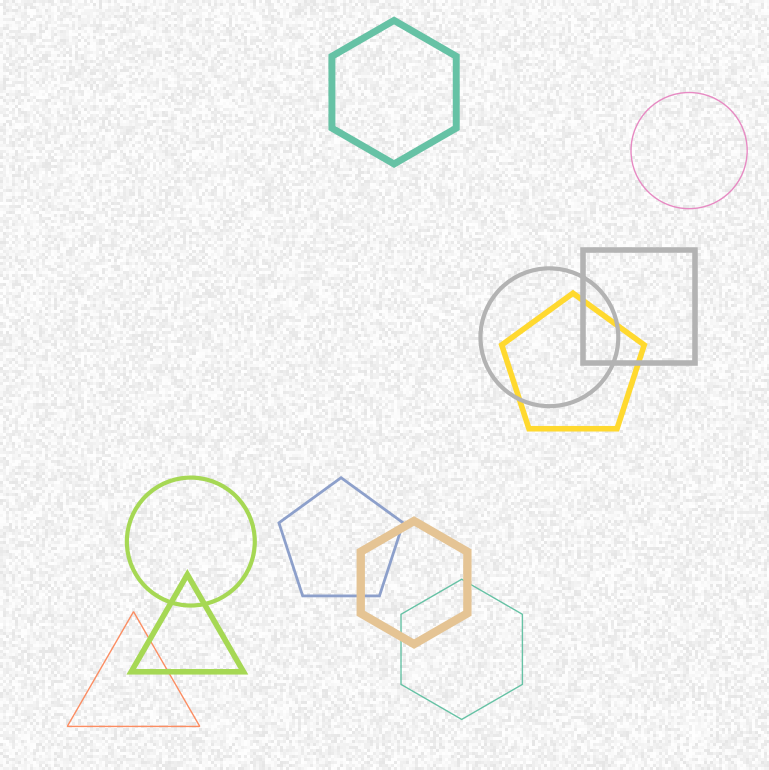[{"shape": "hexagon", "thickness": 0.5, "radius": 0.46, "center": [0.6, 0.157]}, {"shape": "hexagon", "thickness": 2.5, "radius": 0.47, "center": [0.512, 0.88]}, {"shape": "triangle", "thickness": 0.5, "radius": 0.5, "center": [0.173, 0.106]}, {"shape": "pentagon", "thickness": 1, "radius": 0.42, "center": [0.443, 0.295]}, {"shape": "circle", "thickness": 0.5, "radius": 0.38, "center": [0.895, 0.804]}, {"shape": "triangle", "thickness": 2, "radius": 0.42, "center": [0.243, 0.17]}, {"shape": "circle", "thickness": 1.5, "radius": 0.42, "center": [0.248, 0.297]}, {"shape": "pentagon", "thickness": 2, "radius": 0.49, "center": [0.744, 0.522]}, {"shape": "hexagon", "thickness": 3, "radius": 0.4, "center": [0.538, 0.243]}, {"shape": "circle", "thickness": 1.5, "radius": 0.45, "center": [0.713, 0.562]}, {"shape": "square", "thickness": 2, "radius": 0.36, "center": [0.83, 0.602]}]